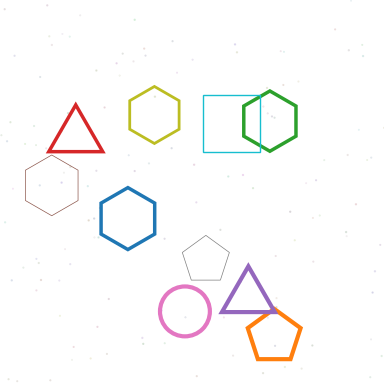[{"shape": "hexagon", "thickness": 2.5, "radius": 0.4, "center": [0.332, 0.432]}, {"shape": "pentagon", "thickness": 3, "radius": 0.36, "center": [0.712, 0.126]}, {"shape": "hexagon", "thickness": 2.5, "radius": 0.39, "center": [0.701, 0.685]}, {"shape": "triangle", "thickness": 2.5, "radius": 0.4, "center": [0.197, 0.647]}, {"shape": "triangle", "thickness": 3, "radius": 0.4, "center": [0.645, 0.229]}, {"shape": "hexagon", "thickness": 0.5, "radius": 0.39, "center": [0.134, 0.519]}, {"shape": "circle", "thickness": 3, "radius": 0.32, "center": [0.48, 0.191]}, {"shape": "pentagon", "thickness": 0.5, "radius": 0.32, "center": [0.535, 0.324]}, {"shape": "hexagon", "thickness": 2, "radius": 0.37, "center": [0.401, 0.701]}, {"shape": "square", "thickness": 1, "radius": 0.37, "center": [0.602, 0.679]}]